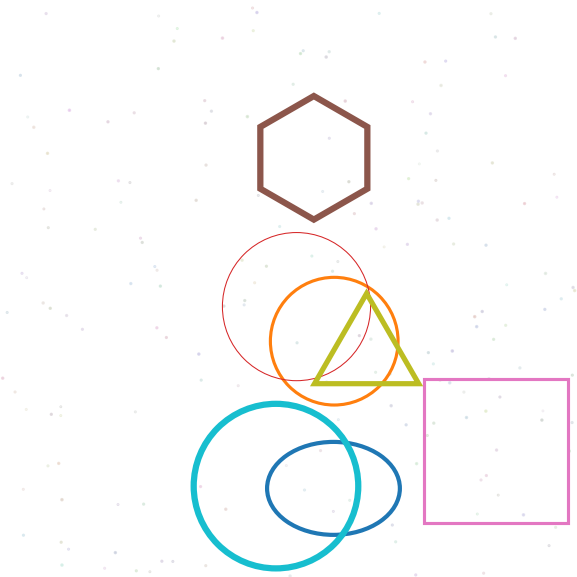[{"shape": "oval", "thickness": 2, "radius": 0.57, "center": [0.577, 0.153]}, {"shape": "circle", "thickness": 1.5, "radius": 0.55, "center": [0.579, 0.408]}, {"shape": "circle", "thickness": 0.5, "radius": 0.64, "center": [0.513, 0.468]}, {"shape": "hexagon", "thickness": 3, "radius": 0.53, "center": [0.543, 0.726]}, {"shape": "square", "thickness": 1.5, "radius": 0.62, "center": [0.858, 0.218]}, {"shape": "triangle", "thickness": 2.5, "radius": 0.52, "center": [0.635, 0.387]}, {"shape": "circle", "thickness": 3, "radius": 0.71, "center": [0.478, 0.157]}]